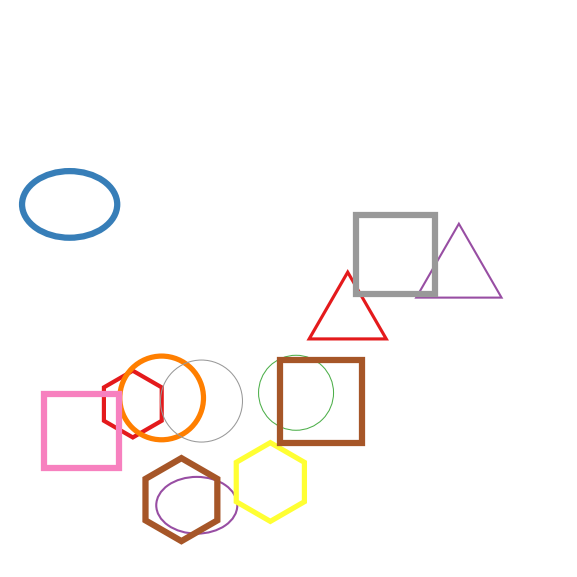[{"shape": "triangle", "thickness": 1.5, "radius": 0.39, "center": [0.602, 0.451]}, {"shape": "hexagon", "thickness": 2, "radius": 0.29, "center": [0.23, 0.299]}, {"shape": "oval", "thickness": 3, "radius": 0.41, "center": [0.121, 0.645]}, {"shape": "circle", "thickness": 0.5, "radius": 0.32, "center": [0.513, 0.319]}, {"shape": "triangle", "thickness": 1, "radius": 0.43, "center": [0.795, 0.526]}, {"shape": "oval", "thickness": 1, "radius": 0.35, "center": [0.341, 0.124]}, {"shape": "circle", "thickness": 2.5, "radius": 0.36, "center": [0.28, 0.31]}, {"shape": "hexagon", "thickness": 2.5, "radius": 0.34, "center": [0.468, 0.164]}, {"shape": "square", "thickness": 3, "radius": 0.36, "center": [0.556, 0.304]}, {"shape": "hexagon", "thickness": 3, "radius": 0.36, "center": [0.314, 0.134]}, {"shape": "square", "thickness": 3, "radius": 0.32, "center": [0.141, 0.253]}, {"shape": "square", "thickness": 3, "radius": 0.34, "center": [0.685, 0.559]}, {"shape": "circle", "thickness": 0.5, "radius": 0.36, "center": [0.349, 0.305]}]